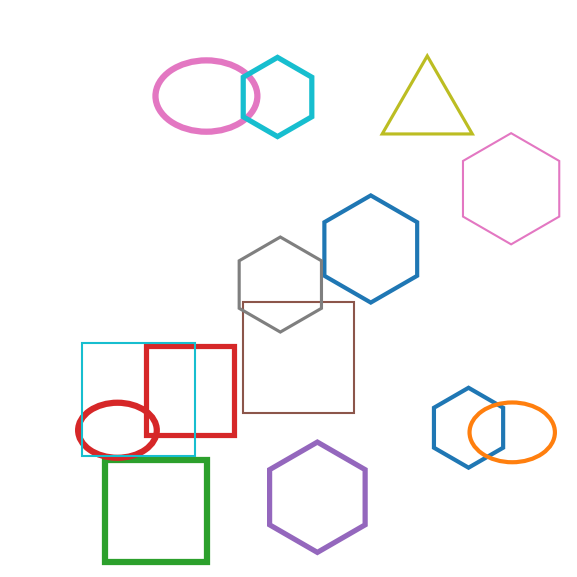[{"shape": "hexagon", "thickness": 2, "radius": 0.46, "center": [0.642, 0.568]}, {"shape": "hexagon", "thickness": 2, "radius": 0.35, "center": [0.811, 0.258]}, {"shape": "oval", "thickness": 2, "radius": 0.37, "center": [0.887, 0.25]}, {"shape": "square", "thickness": 3, "radius": 0.44, "center": [0.27, 0.114]}, {"shape": "square", "thickness": 2.5, "radius": 0.38, "center": [0.33, 0.323]}, {"shape": "oval", "thickness": 3, "radius": 0.34, "center": [0.203, 0.254]}, {"shape": "hexagon", "thickness": 2.5, "radius": 0.48, "center": [0.55, 0.138]}, {"shape": "square", "thickness": 1, "radius": 0.48, "center": [0.516, 0.38]}, {"shape": "hexagon", "thickness": 1, "radius": 0.48, "center": [0.885, 0.672]}, {"shape": "oval", "thickness": 3, "radius": 0.44, "center": [0.357, 0.833]}, {"shape": "hexagon", "thickness": 1.5, "radius": 0.41, "center": [0.485, 0.506]}, {"shape": "triangle", "thickness": 1.5, "radius": 0.45, "center": [0.74, 0.812]}, {"shape": "hexagon", "thickness": 2.5, "radius": 0.34, "center": [0.481, 0.831]}, {"shape": "square", "thickness": 1, "radius": 0.49, "center": [0.24, 0.308]}]